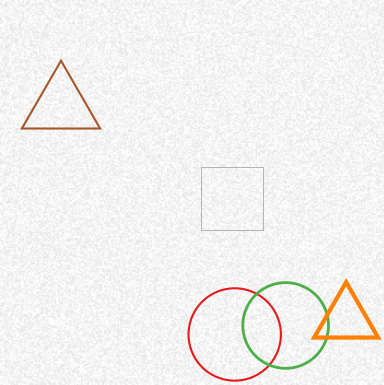[{"shape": "circle", "thickness": 1.5, "radius": 0.6, "center": [0.61, 0.131]}, {"shape": "circle", "thickness": 2, "radius": 0.56, "center": [0.742, 0.155]}, {"shape": "triangle", "thickness": 3, "radius": 0.48, "center": [0.899, 0.171]}, {"shape": "triangle", "thickness": 1.5, "radius": 0.59, "center": [0.158, 0.725]}, {"shape": "square", "thickness": 0.5, "radius": 0.4, "center": [0.603, 0.484]}]